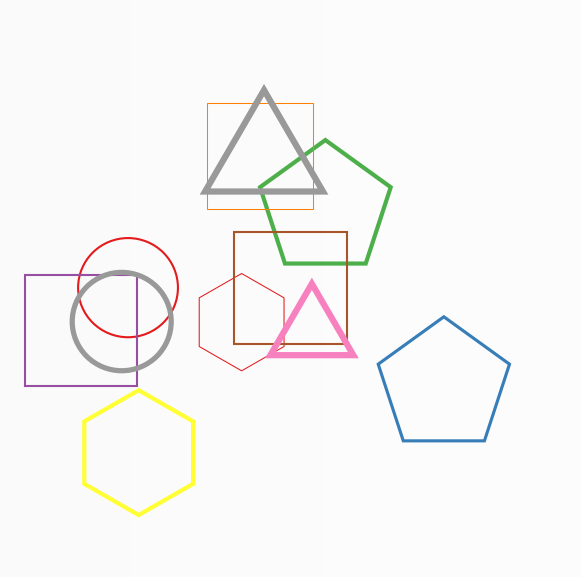[{"shape": "circle", "thickness": 1, "radius": 0.43, "center": [0.22, 0.501]}, {"shape": "hexagon", "thickness": 0.5, "radius": 0.42, "center": [0.416, 0.441]}, {"shape": "pentagon", "thickness": 1.5, "radius": 0.59, "center": [0.764, 0.332]}, {"shape": "pentagon", "thickness": 2, "radius": 0.59, "center": [0.56, 0.638]}, {"shape": "square", "thickness": 1, "radius": 0.48, "center": [0.14, 0.427]}, {"shape": "square", "thickness": 0.5, "radius": 0.46, "center": [0.447, 0.729]}, {"shape": "hexagon", "thickness": 2, "radius": 0.54, "center": [0.239, 0.215]}, {"shape": "square", "thickness": 1, "radius": 0.49, "center": [0.5, 0.501]}, {"shape": "triangle", "thickness": 3, "radius": 0.41, "center": [0.537, 0.425]}, {"shape": "circle", "thickness": 2.5, "radius": 0.43, "center": [0.209, 0.442]}, {"shape": "triangle", "thickness": 3, "radius": 0.59, "center": [0.454, 0.726]}]